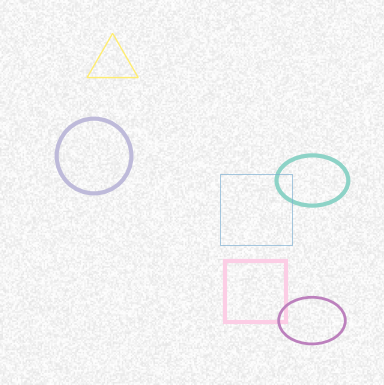[{"shape": "oval", "thickness": 3, "radius": 0.47, "center": [0.811, 0.531]}, {"shape": "circle", "thickness": 3, "radius": 0.49, "center": [0.244, 0.595]}, {"shape": "square", "thickness": 0.5, "radius": 0.47, "center": [0.665, 0.456]}, {"shape": "square", "thickness": 3, "radius": 0.39, "center": [0.663, 0.242]}, {"shape": "oval", "thickness": 2, "radius": 0.43, "center": [0.81, 0.167]}, {"shape": "triangle", "thickness": 1, "radius": 0.38, "center": [0.293, 0.837]}]